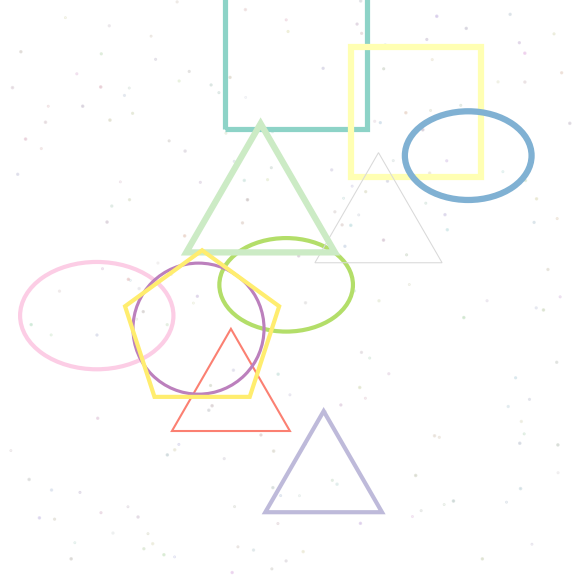[{"shape": "square", "thickness": 2.5, "radius": 0.61, "center": [0.513, 0.898]}, {"shape": "square", "thickness": 3, "radius": 0.56, "center": [0.72, 0.805]}, {"shape": "triangle", "thickness": 2, "radius": 0.58, "center": [0.56, 0.171]}, {"shape": "triangle", "thickness": 1, "radius": 0.59, "center": [0.4, 0.312]}, {"shape": "oval", "thickness": 3, "radius": 0.55, "center": [0.811, 0.73]}, {"shape": "oval", "thickness": 2, "radius": 0.58, "center": [0.496, 0.506]}, {"shape": "oval", "thickness": 2, "radius": 0.66, "center": [0.168, 0.453]}, {"shape": "triangle", "thickness": 0.5, "radius": 0.64, "center": [0.655, 0.608]}, {"shape": "circle", "thickness": 1.5, "radius": 0.57, "center": [0.344, 0.43]}, {"shape": "triangle", "thickness": 3, "radius": 0.74, "center": [0.451, 0.636]}, {"shape": "pentagon", "thickness": 2, "radius": 0.7, "center": [0.35, 0.425]}]